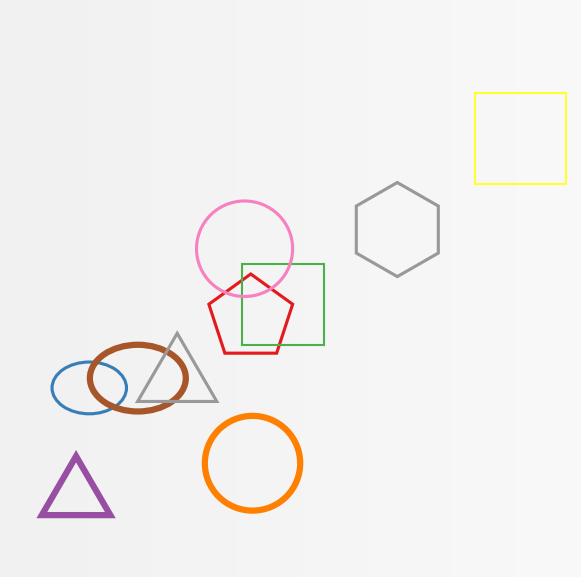[{"shape": "pentagon", "thickness": 1.5, "radius": 0.38, "center": [0.431, 0.449]}, {"shape": "oval", "thickness": 1.5, "radius": 0.32, "center": [0.154, 0.327]}, {"shape": "square", "thickness": 1, "radius": 0.35, "center": [0.487, 0.472]}, {"shape": "triangle", "thickness": 3, "radius": 0.34, "center": [0.131, 0.141]}, {"shape": "circle", "thickness": 3, "radius": 0.41, "center": [0.434, 0.197]}, {"shape": "square", "thickness": 1, "radius": 0.39, "center": [0.895, 0.759]}, {"shape": "oval", "thickness": 3, "radius": 0.41, "center": [0.237, 0.344]}, {"shape": "circle", "thickness": 1.5, "radius": 0.41, "center": [0.421, 0.568]}, {"shape": "triangle", "thickness": 1.5, "radius": 0.39, "center": [0.305, 0.343]}, {"shape": "hexagon", "thickness": 1.5, "radius": 0.41, "center": [0.684, 0.602]}]